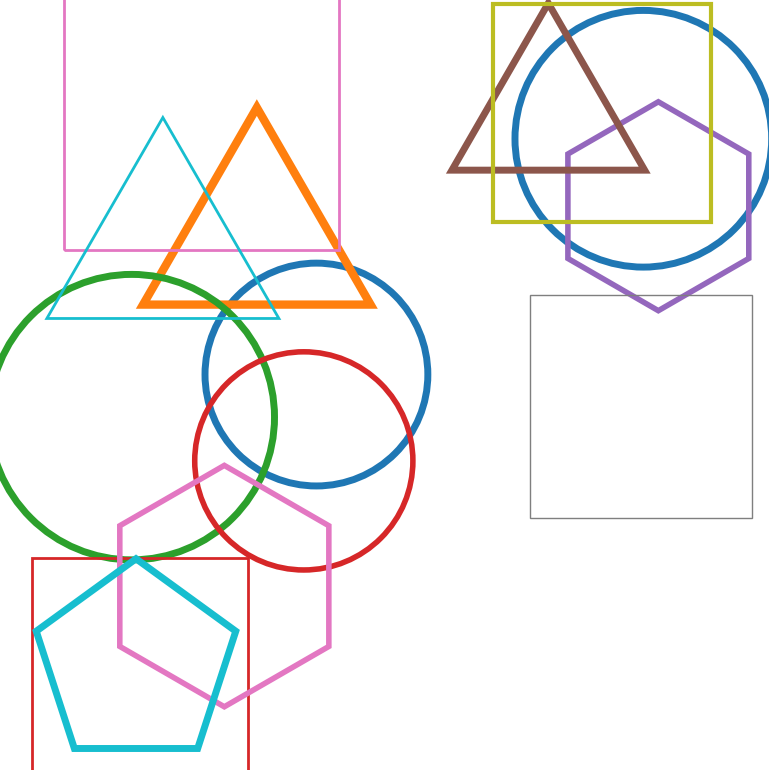[{"shape": "circle", "thickness": 2.5, "radius": 0.83, "center": [0.835, 0.82]}, {"shape": "circle", "thickness": 2.5, "radius": 0.72, "center": [0.411, 0.514]}, {"shape": "triangle", "thickness": 3, "radius": 0.85, "center": [0.334, 0.69]}, {"shape": "circle", "thickness": 2.5, "radius": 0.93, "center": [0.171, 0.458]}, {"shape": "circle", "thickness": 2, "radius": 0.71, "center": [0.395, 0.401]}, {"shape": "square", "thickness": 1, "radius": 0.7, "center": [0.182, 0.136]}, {"shape": "hexagon", "thickness": 2, "radius": 0.68, "center": [0.855, 0.732]}, {"shape": "triangle", "thickness": 2.5, "radius": 0.72, "center": [0.712, 0.851]}, {"shape": "square", "thickness": 1, "radius": 0.89, "center": [0.262, 0.854]}, {"shape": "hexagon", "thickness": 2, "radius": 0.78, "center": [0.291, 0.239]}, {"shape": "square", "thickness": 0.5, "radius": 0.72, "center": [0.832, 0.472]}, {"shape": "square", "thickness": 1.5, "radius": 0.71, "center": [0.782, 0.853]}, {"shape": "pentagon", "thickness": 2.5, "radius": 0.68, "center": [0.177, 0.138]}, {"shape": "triangle", "thickness": 1, "radius": 0.87, "center": [0.212, 0.673]}]